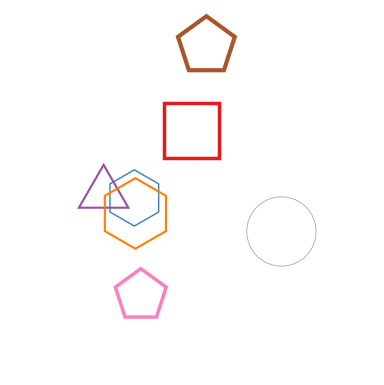[{"shape": "square", "thickness": 2.5, "radius": 0.36, "center": [0.498, 0.661]}, {"shape": "hexagon", "thickness": 1, "radius": 0.37, "center": [0.349, 0.486]}, {"shape": "triangle", "thickness": 1.5, "radius": 0.37, "center": [0.269, 0.498]}, {"shape": "hexagon", "thickness": 1.5, "radius": 0.46, "center": [0.352, 0.446]}, {"shape": "pentagon", "thickness": 3, "radius": 0.39, "center": [0.536, 0.88]}, {"shape": "pentagon", "thickness": 2.5, "radius": 0.35, "center": [0.366, 0.233]}, {"shape": "circle", "thickness": 0.5, "radius": 0.45, "center": [0.731, 0.399]}]